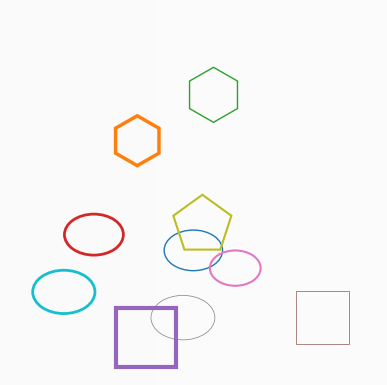[{"shape": "oval", "thickness": 1, "radius": 0.38, "center": [0.499, 0.35]}, {"shape": "hexagon", "thickness": 2.5, "radius": 0.32, "center": [0.354, 0.635]}, {"shape": "hexagon", "thickness": 1, "radius": 0.36, "center": [0.551, 0.754]}, {"shape": "oval", "thickness": 2, "radius": 0.38, "center": [0.242, 0.391]}, {"shape": "square", "thickness": 3, "radius": 0.39, "center": [0.377, 0.123]}, {"shape": "square", "thickness": 0.5, "radius": 0.34, "center": [0.832, 0.176]}, {"shape": "oval", "thickness": 1.5, "radius": 0.33, "center": [0.607, 0.304]}, {"shape": "oval", "thickness": 0.5, "radius": 0.41, "center": [0.472, 0.175]}, {"shape": "pentagon", "thickness": 1.5, "radius": 0.39, "center": [0.522, 0.415]}, {"shape": "oval", "thickness": 2, "radius": 0.4, "center": [0.165, 0.242]}]